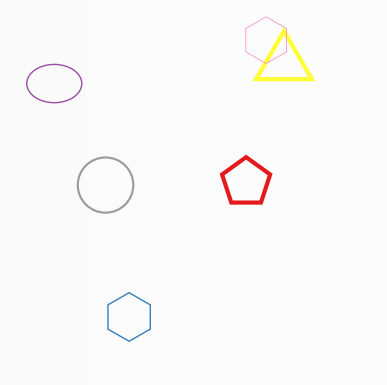[{"shape": "pentagon", "thickness": 3, "radius": 0.33, "center": [0.635, 0.527]}, {"shape": "hexagon", "thickness": 1, "radius": 0.32, "center": [0.333, 0.177]}, {"shape": "oval", "thickness": 1, "radius": 0.36, "center": [0.14, 0.783]}, {"shape": "triangle", "thickness": 3, "radius": 0.42, "center": [0.733, 0.836]}, {"shape": "hexagon", "thickness": 0.5, "radius": 0.3, "center": [0.687, 0.896]}, {"shape": "circle", "thickness": 1.5, "radius": 0.36, "center": [0.272, 0.519]}]